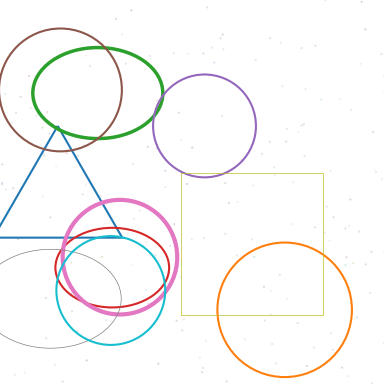[{"shape": "triangle", "thickness": 1.5, "radius": 0.97, "center": [0.15, 0.479]}, {"shape": "circle", "thickness": 1.5, "radius": 0.87, "center": [0.739, 0.195]}, {"shape": "oval", "thickness": 2.5, "radius": 0.84, "center": [0.254, 0.758]}, {"shape": "oval", "thickness": 1.5, "radius": 0.74, "center": [0.292, 0.305]}, {"shape": "circle", "thickness": 1.5, "radius": 0.67, "center": [0.531, 0.673]}, {"shape": "circle", "thickness": 1.5, "radius": 0.8, "center": [0.157, 0.766]}, {"shape": "circle", "thickness": 3, "radius": 0.74, "center": [0.312, 0.332]}, {"shape": "oval", "thickness": 0.5, "radius": 0.92, "center": [0.131, 0.224]}, {"shape": "square", "thickness": 0.5, "radius": 0.92, "center": [0.655, 0.366]}, {"shape": "circle", "thickness": 1.5, "radius": 0.71, "center": [0.288, 0.245]}]